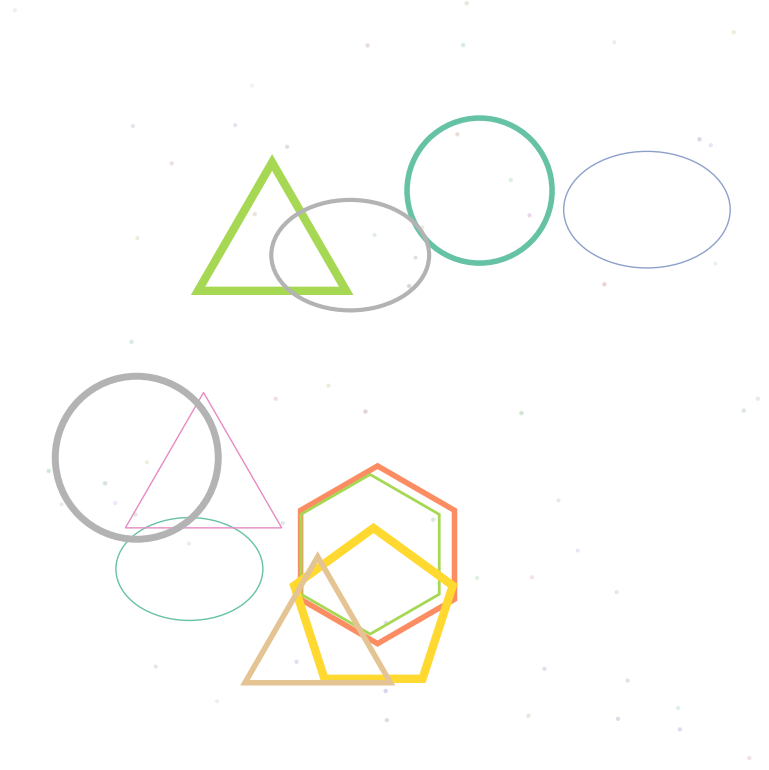[{"shape": "circle", "thickness": 2, "radius": 0.47, "center": [0.623, 0.753]}, {"shape": "oval", "thickness": 0.5, "radius": 0.48, "center": [0.246, 0.261]}, {"shape": "hexagon", "thickness": 2, "radius": 0.58, "center": [0.49, 0.279]}, {"shape": "oval", "thickness": 0.5, "radius": 0.54, "center": [0.84, 0.728]}, {"shape": "triangle", "thickness": 0.5, "radius": 0.59, "center": [0.264, 0.373]}, {"shape": "triangle", "thickness": 3, "radius": 0.56, "center": [0.353, 0.678]}, {"shape": "hexagon", "thickness": 1, "radius": 0.52, "center": [0.481, 0.28]}, {"shape": "pentagon", "thickness": 3, "radius": 0.54, "center": [0.485, 0.206]}, {"shape": "triangle", "thickness": 2, "radius": 0.55, "center": [0.413, 0.168]}, {"shape": "oval", "thickness": 1.5, "radius": 0.51, "center": [0.455, 0.669]}, {"shape": "circle", "thickness": 2.5, "radius": 0.53, "center": [0.178, 0.406]}]